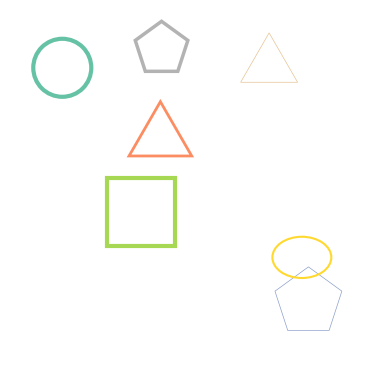[{"shape": "circle", "thickness": 3, "radius": 0.38, "center": [0.162, 0.824]}, {"shape": "triangle", "thickness": 2, "radius": 0.47, "center": [0.417, 0.642]}, {"shape": "pentagon", "thickness": 0.5, "radius": 0.46, "center": [0.801, 0.215]}, {"shape": "square", "thickness": 3, "radius": 0.44, "center": [0.366, 0.45]}, {"shape": "oval", "thickness": 1.5, "radius": 0.38, "center": [0.784, 0.331]}, {"shape": "triangle", "thickness": 0.5, "radius": 0.43, "center": [0.699, 0.829]}, {"shape": "pentagon", "thickness": 2.5, "radius": 0.36, "center": [0.42, 0.873]}]